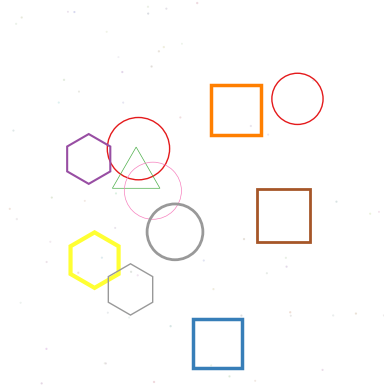[{"shape": "circle", "thickness": 1, "radius": 0.33, "center": [0.773, 0.743]}, {"shape": "circle", "thickness": 1, "radius": 0.4, "center": [0.36, 0.614]}, {"shape": "square", "thickness": 2.5, "radius": 0.31, "center": [0.565, 0.108]}, {"shape": "triangle", "thickness": 0.5, "radius": 0.36, "center": [0.354, 0.547]}, {"shape": "hexagon", "thickness": 1.5, "radius": 0.32, "center": [0.23, 0.587]}, {"shape": "square", "thickness": 2.5, "radius": 0.33, "center": [0.612, 0.715]}, {"shape": "hexagon", "thickness": 3, "radius": 0.36, "center": [0.246, 0.324]}, {"shape": "square", "thickness": 2, "radius": 0.35, "center": [0.737, 0.44]}, {"shape": "circle", "thickness": 0.5, "radius": 0.37, "center": [0.397, 0.505]}, {"shape": "circle", "thickness": 2, "radius": 0.36, "center": [0.455, 0.398]}, {"shape": "hexagon", "thickness": 1, "radius": 0.33, "center": [0.339, 0.248]}]